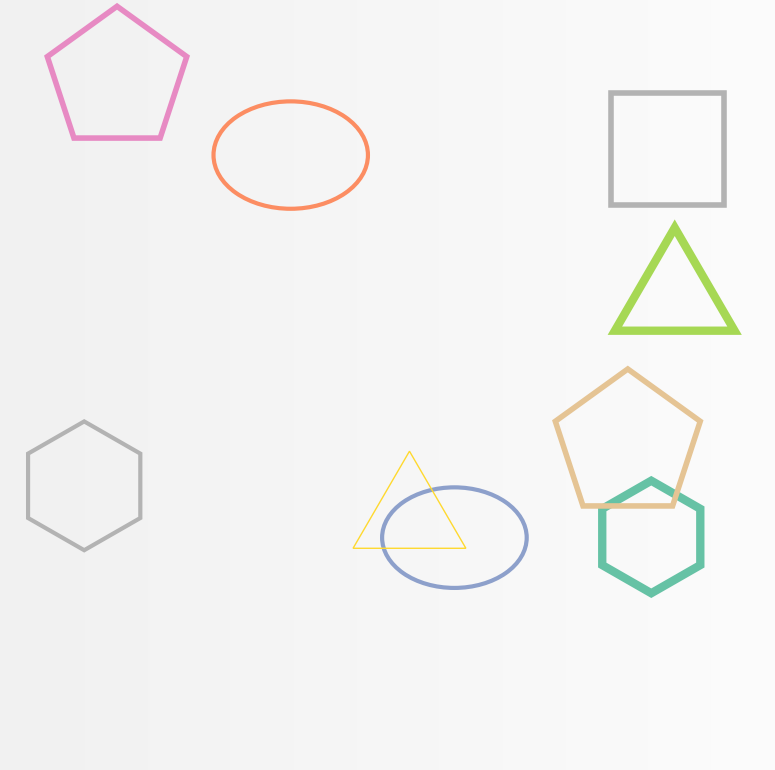[{"shape": "hexagon", "thickness": 3, "radius": 0.37, "center": [0.84, 0.303]}, {"shape": "oval", "thickness": 1.5, "radius": 0.5, "center": [0.375, 0.799]}, {"shape": "oval", "thickness": 1.5, "radius": 0.47, "center": [0.586, 0.302]}, {"shape": "pentagon", "thickness": 2, "radius": 0.47, "center": [0.151, 0.897]}, {"shape": "triangle", "thickness": 3, "radius": 0.45, "center": [0.871, 0.615]}, {"shape": "triangle", "thickness": 0.5, "radius": 0.42, "center": [0.528, 0.33]}, {"shape": "pentagon", "thickness": 2, "radius": 0.49, "center": [0.81, 0.422]}, {"shape": "square", "thickness": 2, "radius": 0.36, "center": [0.861, 0.806]}, {"shape": "hexagon", "thickness": 1.5, "radius": 0.42, "center": [0.109, 0.369]}]